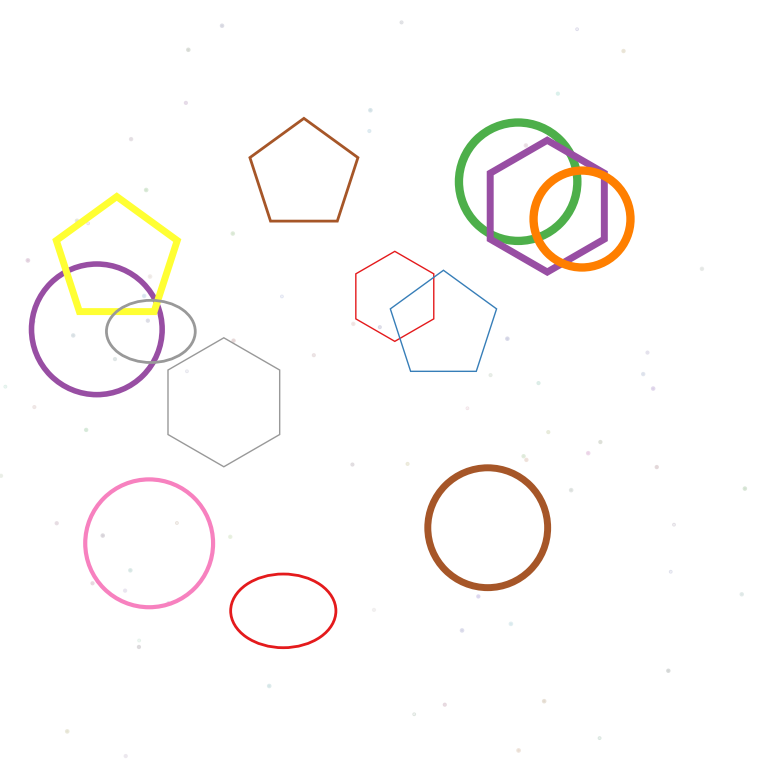[{"shape": "oval", "thickness": 1, "radius": 0.34, "center": [0.368, 0.207]}, {"shape": "hexagon", "thickness": 0.5, "radius": 0.29, "center": [0.513, 0.615]}, {"shape": "pentagon", "thickness": 0.5, "radius": 0.36, "center": [0.576, 0.576]}, {"shape": "circle", "thickness": 3, "radius": 0.38, "center": [0.673, 0.764]}, {"shape": "hexagon", "thickness": 2.5, "radius": 0.43, "center": [0.711, 0.732]}, {"shape": "circle", "thickness": 2, "radius": 0.42, "center": [0.126, 0.572]}, {"shape": "circle", "thickness": 3, "radius": 0.31, "center": [0.756, 0.716]}, {"shape": "pentagon", "thickness": 2.5, "radius": 0.41, "center": [0.152, 0.662]}, {"shape": "circle", "thickness": 2.5, "radius": 0.39, "center": [0.633, 0.315]}, {"shape": "pentagon", "thickness": 1, "radius": 0.37, "center": [0.395, 0.773]}, {"shape": "circle", "thickness": 1.5, "radius": 0.42, "center": [0.194, 0.294]}, {"shape": "hexagon", "thickness": 0.5, "radius": 0.42, "center": [0.291, 0.478]}, {"shape": "oval", "thickness": 1, "radius": 0.29, "center": [0.196, 0.57]}]